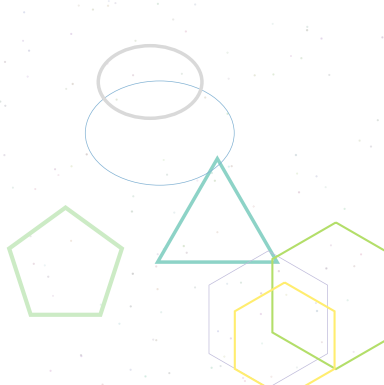[{"shape": "triangle", "thickness": 2.5, "radius": 0.9, "center": [0.564, 0.409]}, {"shape": "hexagon", "thickness": 0.5, "radius": 0.89, "center": [0.697, 0.171]}, {"shape": "oval", "thickness": 0.5, "radius": 0.97, "center": [0.415, 0.654]}, {"shape": "hexagon", "thickness": 1.5, "radius": 0.95, "center": [0.872, 0.232]}, {"shape": "oval", "thickness": 2.5, "radius": 0.67, "center": [0.39, 0.787]}, {"shape": "pentagon", "thickness": 3, "radius": 0.77, "center": [0.17, 0.307]}, {"shape": "hexagon", "thickness": 1.5, "radius": 0.75, "center": [0.739, 0.117]}]